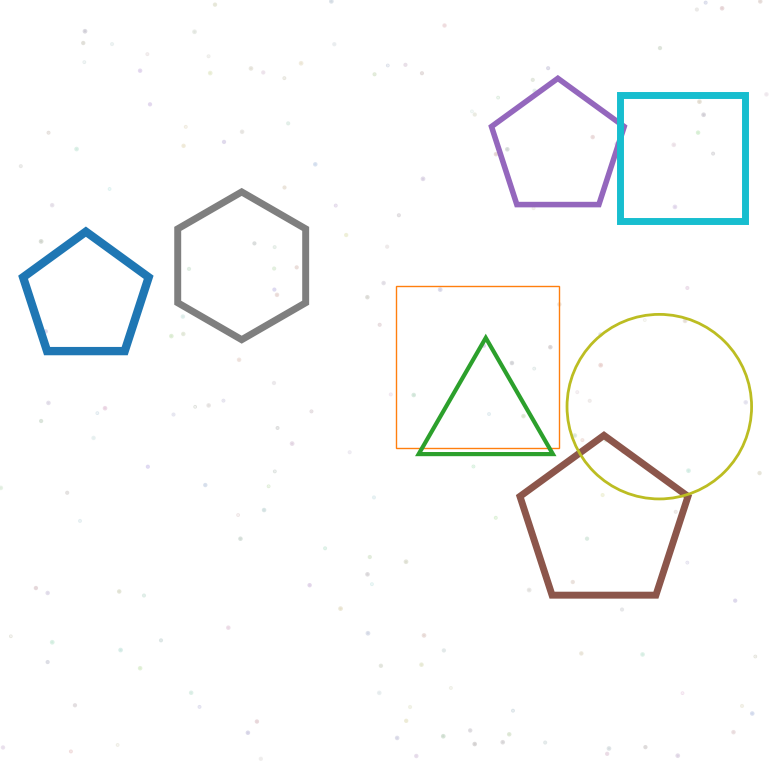[{"shape": "pentagon", "thickness": 3, "radius": 0.43, "center": [0.112, 0.613]}, {"shape": "square", "thickness": 0.5, "radius": 0.53, "center": [0.621, 0.523]}, {"shape": "triangle", "thickness": 1.5, "radius": 0.5, "center": [0.631, 0.461]}, {"shape": "pentagon", "thickness": 2, "radius": 0.45, "center": [0.724, 0.808]}, {"shape": "pentagon", "thickness": 2.5, "radius": 0.57, "center": [0.784, 0.32]}, {"shape": "hexagon", "thickness": 2.5, "radius": 0.48, "center": [0.314, 0.655]}, {"shape": "circle", "thickness": 1, "radius": 0.6, "center": [0.856, 0.472]}, {"shape": "square", "thickness": 2.5, "radius": 0.41, "center": [0.887, 0.795]}]